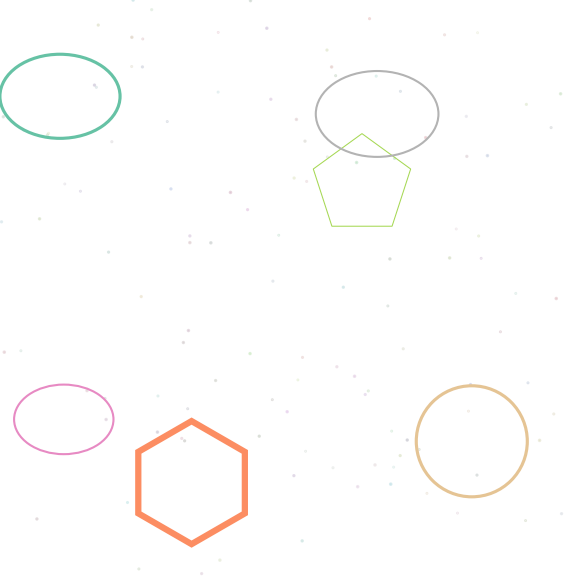[{"shape": "oval", "thickness": 1.5, "radius": 0.52, "center": [0.104, 0.832]}, {"shape": "hexagon", "thickness": 3, "radius": 0.53, "center": [0.332, 0.163]}, {"shape": "oval", "thickness": 1, "radius": 0.43, "center": [0.11, 0.273]}, {"shape": "pentagon", "thickness": 0.5, "radius": 0.44, "center": [0.627, 0.679]}, {"shape": "circle", "thickness": 1.5, "radius": 0.48, "center": [0.817, 0.235]}, {"shape": "oval", "thickness": 1, "radius": 0.53, "center": [0.653, 0.802]}]